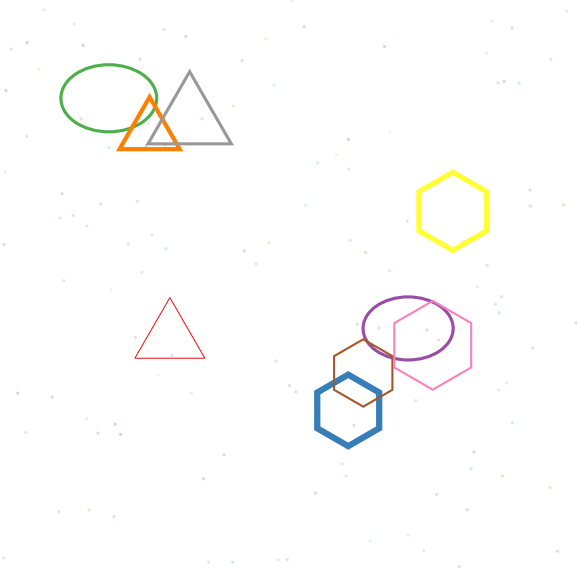[{"shape": "triangle", "thickness": 0.5, "radius": 0.35, "center": [0.294, 0.414]}, {"shape": "hexagon", "thickness": 3, "radius": 0.31, "center": [0.603, 0.288]}, {"shape": "oval", "thickness": 1.5, "radius": 0.41, "center": [0.188, 0.829]}, {"shape": "oval", "thickness": 1.5, "radius": 0.39, "center": [0.707, 0.43]}, {"shape": "triangle", "thickness": 2, "radius": 0.3, "center": [0.259, 0.771]}, {"shape": "hexagon", "thickness": 2.5, "radius": 0.34, "center": [0.784, 0.633]}, {"shape": "hexagon", "thickness": 1, "radius": 0.29, "center": [0.629, 0.353]}, {"shape": "hexagon", "thickness": 1, "radius": 0.38, "center": [0.749, 0.401]}, {"shape": "triangle", "thickness": 1.5, "radius": 0.42, "center": [0.328, 0.792]}]